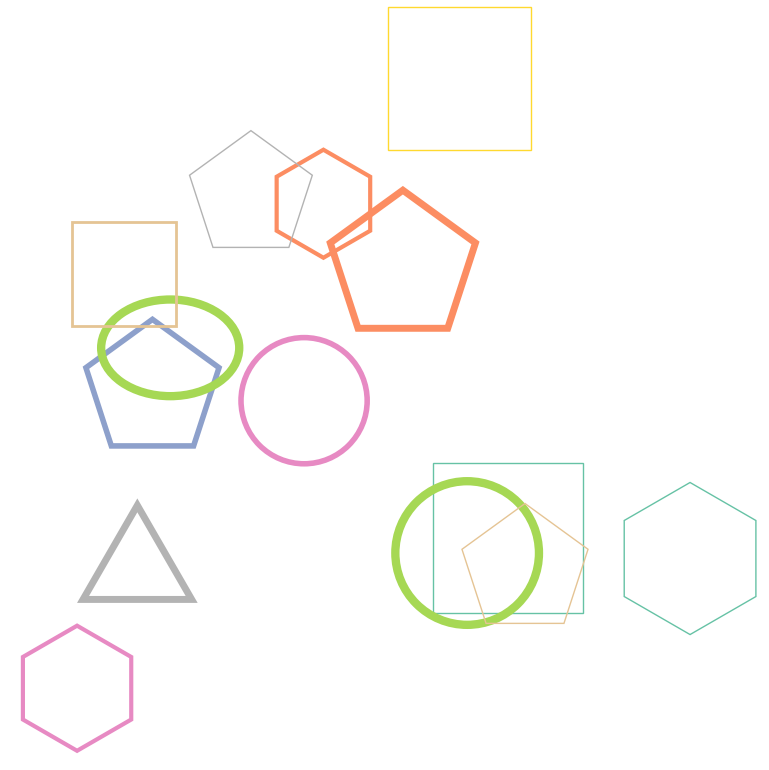[{"shape": "hexagon", "thickness": 0.5, "radius": 0.49, "center": [0.896, 0.275]}, {"shape": "square", "thickness": 0.5, "radius": 0.49, "center": [0.66, 0.301]}, {"shape": "hexagon", "thickness": 1.5, "radius": 0.35, "center": [0.42, 0.735]}, {"shape": "pentagon", "thickness": 2.5, "radius": 0.5, "center": [0.523, 0.654]}, {"shape": "pentagon", "thickness": 2, "radius": 0.45, "center": [0.198, 0.494]}, {"shape": "circle", "thickness": 2, "radius": 0.41, "center": [0.395, 0.48]}, {"shape": "hexagon", "thickness": 1.5, "radius": 0.41, "center": [0.1, 0.106]}, {"shape": "oval", "thickness": 3, "radius": 0.45, "center": [0.221, 0.548]}, {"shape": "circle", "thickness": 3, "radius": 0.47, "center": [0.607, 0.282]}, {"shape": "square", "thickness": 0.5, "radius": 0.46, "center": [0.597, 0.898]}, {"shape": "square", "thickness": 1, "radius": 0.34, "center": [0.161, 0.644]}, {"shape": "pentagon", "thickness": 0.5, "radius": 0.43, "center": [0.682, 0.26]}, {"shape": "triangle", "thickness": 2.5, "radius": 0.41, "center": [0.178, 0.262]}, {"shape": "pentagon", "thickness": 0.5, "radius": 0.42, "center": [0.326, 0.747]}]